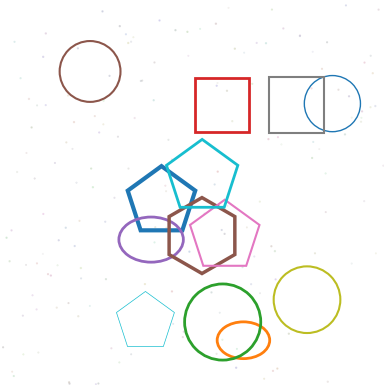[{"shape": "pentagon", "thickness": 3, "radius": 0.46, "center": [0.419, 0.476]}, {"shape": "circle", "thickness": 1, "radius": 0.36, "center": [0.863, 0.731]}, {"shape": "oval", "thickness": 2, "radius": 0.34, "center": [0.632, 0.116]}, {"shape": "circle", "thickness": 2, "radius": 0.49, "center": [0.578, 0.164]}, {"shape": "square", "thickness": 2, "radius": 0.35, "center": [0.578, 0.727]}, {"shape": "oval", "thickness": 2, "radius": 0.42, "center": [0.393, 0.378]}, {"shape": "circle", "thickness": 1.5, "radius": 0.4, "center": [0.234, 0.814]}, {"shape": "hexagon", "thickness": 2.5, "radius": 0.49, "center": [0.525, 0.388]}, {"shape": "pentagon", "thickness": 1.5, "radius": 0.47, "center": [0.584, 0.386]}, {"shape": "square", "thickness": 1.5, "radius": 0.36, "center": [0.771, 0.727]}, {"shape": "circle", "thickness": 1.5, "radius": 0.43, "center": [0.797, 0.222]}, {"shape": "pentagon", "thickness": 0.5, "radius": 0.4, "center": [0.378, 0.164]}, {"shape": "pentagon", "thickness": 2, "radius": 0.49, "center": [0.525, 0.54]}]